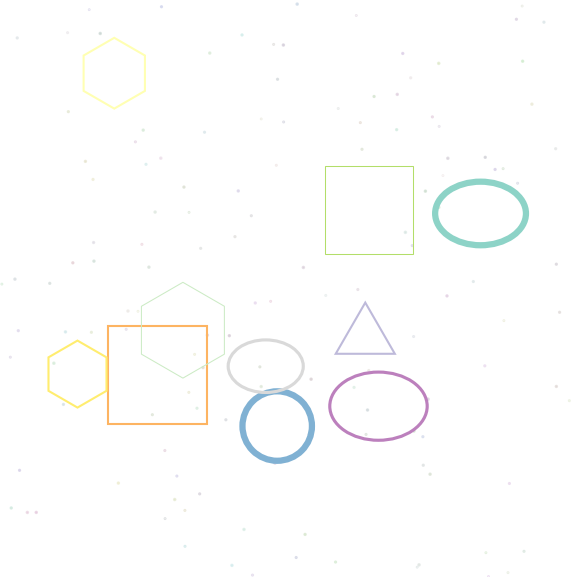[{"shape": "oval", "thickness": 3, "radius": 0.39, "center": [0.832, 0.63]}, {"shape": "hexagon", "thickness": 1, "radius": 0.31, "center": [0.198, 0.872]}, {"shape": "triangle", "thickness": 1, "radius": 0.3, "center": [0.633, 0.416]}, {"shape": "circle", "thickness": 3, "radius": 0.3, "center": [0.48, 0.261]}, {"shape": "square", "thickness": 1, "radius": 0.43, "center": [0.273, 0.35]}, {"shape": "square", "thickness": 0.5, "radius": 0.38, "center": [0.638, 0.635]}, {"shape": "oval", "thickness": 1.5, "radius": 0.33, "center": [0.46, 0.365]}, {"shape": "oval", "thickness": 1.5, "radius": 0.42, "center": [0.655, 0.296]}, {"shape": "hexagon", "thickness": 0.5, "radius": 0.41, "center": [0.317, 0.427]}, {"shape": "hexagon", "thickness": 1, "radius": 0.29, "center": [0.134, 0.351]}]